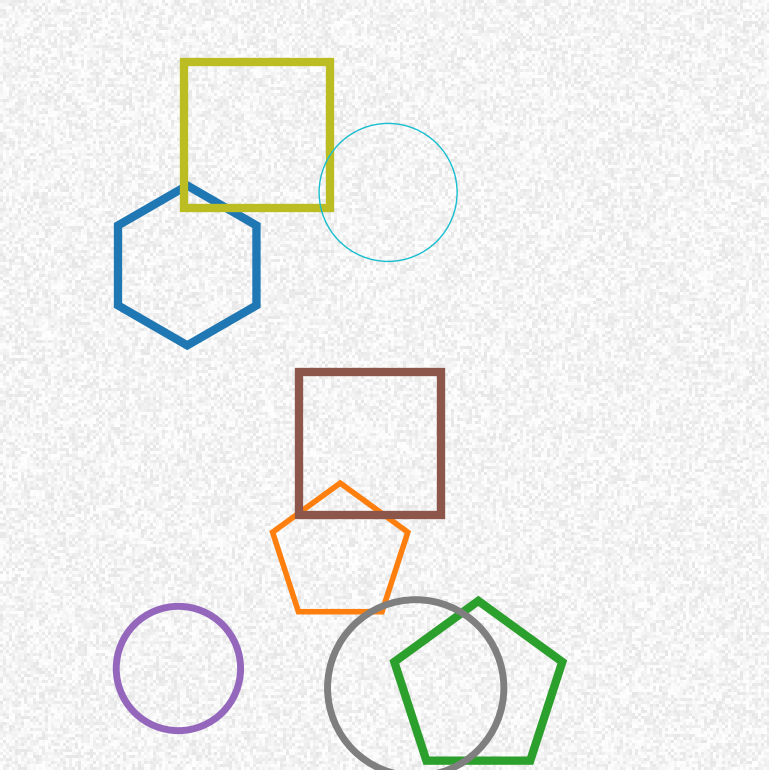[{"shape": "hexagon", "thickness": 3, "radius": 0.52, "center": [0.243, 0.655]}, {"shape": "pentagon", "thickness": 2, "radius": 0.46, "center": [0.442, 0.28]}, {"shape": "pentagon", "thickness": 3, "radius": 0.57, "center": [0.621, 0.105]}, {"shape": "circle", "thickness": 2.5, "radius": 0.4, "center": [0.232, 0.132]}, {"shape": "square", "thickness": 3, "radius": 0.46, "center": [0.481, 0.424]}, {"shape": "circle", "thickness": 2.5, "radius": 0.57, "center": [0.54, 0.107]}, {"shape": "square", "thickness": 3, "radius": 0.48, "center": [0.334, 0.825]}, {"shape": "circle", "thickness": 0.5, "radius": 0.45, "center": [0.504, 0.75]}]